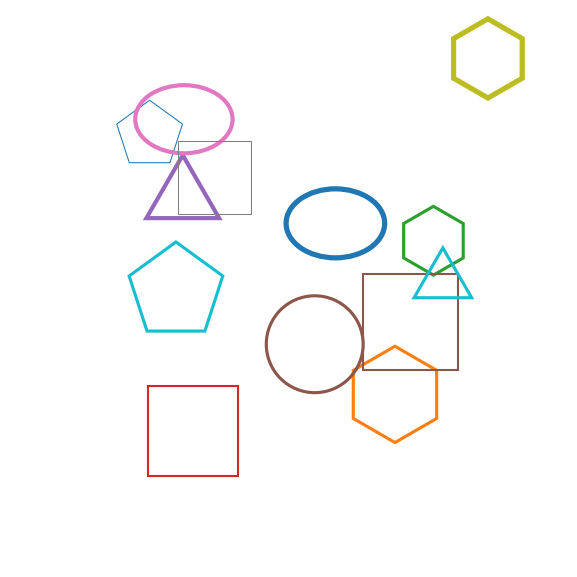[{"shape": "pentagon", "thickness": 0.5, "radius": 0.3, "center": [0.259, 0.766]}, {"shape": "oval", "thickness": 2.5, "radius": 0.43, "center": [0.581, 0.612]}, {"shape": "hexagon", "thickness": 1.5, "radius": 0.42, "center": [0.684, 0.316]}, {"shape": "hexagon", "thickness": 1.5, "radius": 0.3, "center": [0.751, 0.582]}, {"shape": "square", "thickness": 1, "radius": 0.39, "center": [0.335, 0.253]}, {"shape": "triangle", "thickness": 2, "radius": 0.36, "center": [0.316, 0.658]}, {"shape": "circle", "thickness": 1.5, "radius": 0.42, "center": [0.545, 0.403]}, {"shape": "square", "thickness": 1, "radius": 0.41, "center": [0.711, 0.442]}, {"shape": "oval", "thickness": 2, "radius": 0.42, "center": [0.318, 0.793]}, {"shape": "square", "thickness": 0.5, "radius": 0.31, "center": [0.371, 0.692]}, {"shape": "hexagon", "thickness": 2.5, "radius": 0.34, "center": [0.845, 0.898]}, {"shape": "pentagon", "thickness": 1.5, "radius": 0.43, "center": [0.305, 0.495]}, {"shape": "triangle", "thickness": 1.5, "radius": 0.29, "center": [0.767, 0.512]}]